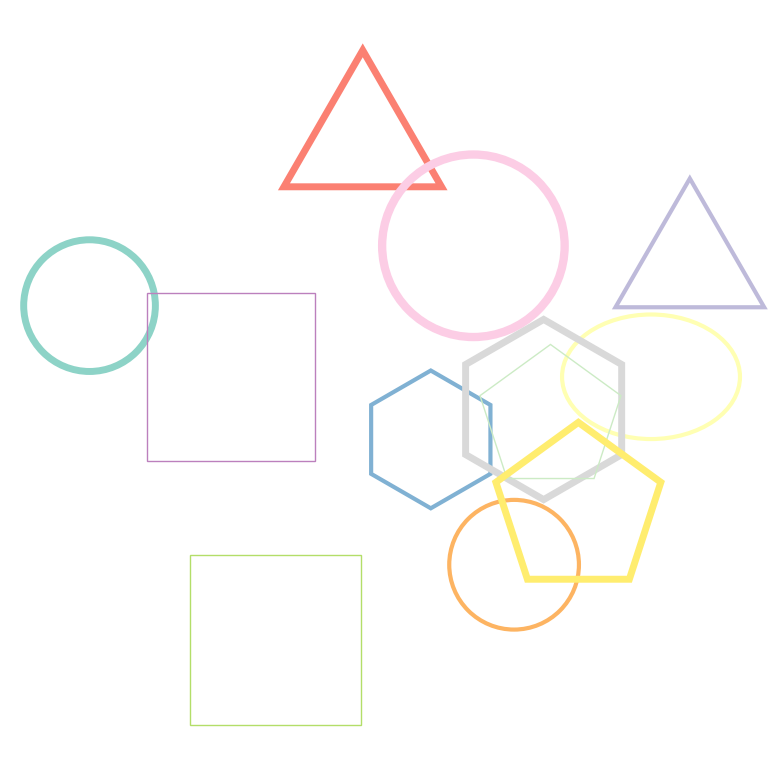[{"shape": "circle", "thickness": 2.5, "radius": 0.43, "center": [0.116, 0.603]}, {"shape": "oval", "thickness": 1.5, "radius": 0.58, "center": [0.845, 0.511]}, {"shape": "triangle", "thickness": 1.5, "radius": 0.56, "center": [0.896, 0.657]}, {"shape": "triangle", "thickness": 2.5, "radius": 0.59, "center": [0.471, 0.816]}, {"shape": "hexagon", "thickness": 1.5, "radius": 0.45, "center": [0.559, 0.429]}, {"shape": "circle", "thickness": 1.5, "radius": 0.42, "center": [0.668, 0.267]}, {"shape": "square", "thickness": 0.5, "radius": 0.55, "center": [0.358, 0.169]}, {"shape": "circle", "thickness": 3, "radius": 0.59, "center": [0.615, 0.681]}, {"shape": "hexagon", "thickness": 2.5, "radius": 0.59, "center": [0.706, 0.468]}, {"shape": "square", "thickness": 0.5, "radius": 0.55, "center": [0.3, 0.511]}, {"shape": "pentagon", "thickness": 0.5, "radius": 0.48, "center": [0.715, 0.456]}, {"shape": "pentagon", "thickness": 2.5, "radius": 0.56, "center": [0.751, 0.339]}]